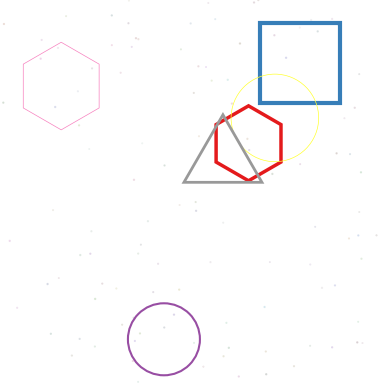[{"shape": "hexagon", "thickness": 2.5, "radius": 0.49, "center": [0.646, 0.628]}, {"shape": "square", "thickness": 3, "radius": 0.52, "center": [0.779, 0.836]}, {"shape": "circle", "thickness": 1.5, "radius": 0.47, "center": [0.426, 0.119]}, {"shape": "circle", "thickness": 0.5, "radius": 0.57, "center": [0.714, 0.694]}, {"shape": "hexagon", "thickness": 0.5, "radius": 0.57, "center": [0.159, 0.777]}, {"shape": "triangle", "thickness": 2, "radius": 0.58, "center": [0.579, 0.585]}]